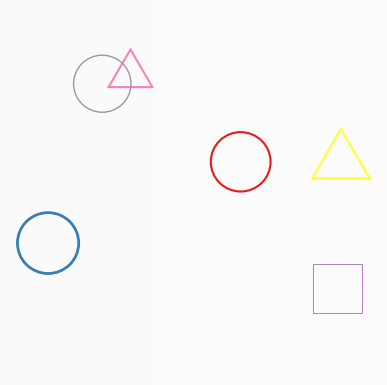[{"shape": "circle", "thickness": 1.5, "radius": 0.39, "center": [0.621, 0.58]}, {"shape": "circle", "thickness": 2, "radius": 0.4, "center": [0.124, 0.369]}, {"shape": "square", "thickness": 0.5, "radius": 0.32, "center": [0.872, 0.251]}, {"shape": "triangle", "thickness": 1.5, "radius": 0.43, "center": [0.88, 0.58]}, {"shape": "triangle", "thickness": 1.5, "radius": 0.33, "center": [0.337, 0.806]}, {"shape": "circle", "thickness": 1, "radius": 0.37, "center": [0.264, 0.783]}]